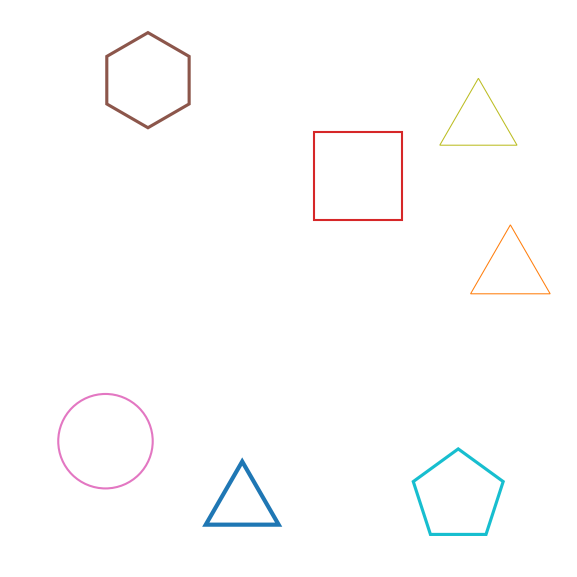[{"shape": "triangle", "thickness": 2, "radius": 0.36, "center": [0.419, 0.127]}, {"shape": "triangle", "thickness": 0.5, "radius": 0.4, "center": [0.884, 0.53]}, {"shape": "square", "thickness": 1, "radius": 0.38, "center": [0.619, 0.694]}, {"shape": "hexagon", "thickness": 1.5, "radius": 0.41, "center": [0.256, 0.86]}, {"shape": "circle", "thickness": 1, "radius": 0.41, "center": [0.183, 0.235]}, {"shape": "triangle", "thickness": 0.5, "radius": 0.39, "center": [0.828, 0.786]}, {"shape": "pentagon", "thickness": 1.5, "radius": 0.41, "center": [0.793, 0.14]}]